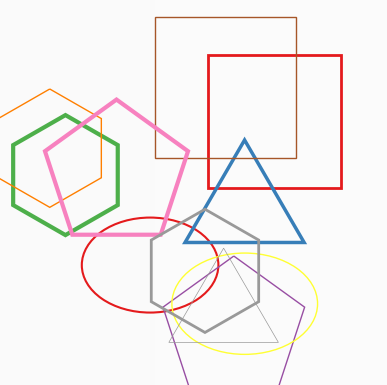[{"shape": "square", "thickness": 2, "radius": 0.86, "center": [0.708, 0.685]}, {"shape": "oval", "thickness": 1.5, "radius": 0.88, "center": [0.387, 0.312]}, {"shape": "triangle", "thickness": 2.5, "radius": 0.89, "center": [0.631, 0.459]}, {"shape": "hexagon", "thickness": 3, "radius": 0.78, "center": [0.169, 0.545]}, {"shape": "pentagon", "thickness": 1, "radius": 0.96, "center": [0.603, 0.143]}, {"shape": "hexagon", "thickness": 1, "radius": 0.77, "center": [0.128, 0.615]}, {"shape": "oval", "thickness": 1, "radius": 0.94, "center": [0.632, 0.211]}, {"shape": "square", "thickness": 1, "radius": 0.91, "center": [0.581, 0.772]}, {"shape": "pentagon", "thickness": 3, "radius": 0.97, "center": [0.301, 0.547]}, {"shape": "triangle", "thickness": 0.5, "radius": 0.82, "center": [0.577, 0.192]}, {"shape": "hexagon", "thickness": 2, "radius": 0.8, "center": [0.529, 0.296]}]